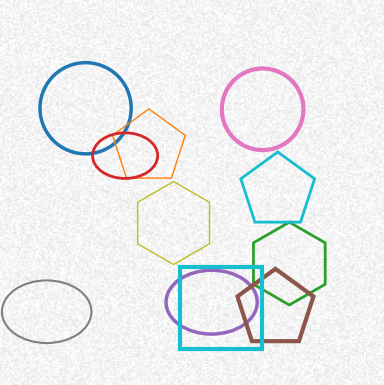[{"shape": "circle", "thickness": 2.5, "radius": 0.59, "center": [0.222, 0.719]}, {"shape": "pentagon", "thickness": 1, "radius": 0.5, "center": [0.387, 0.618]}, {"shape": "hexagon", "thickness": 2, "radius": 0.54, "center": [0.751, 0.315]}, {"shape": "oval", "thickness": 2, "radius": 0.42, "center": [0.325, 0.596]}, {"shape": "oval", "thickness": 2.5, "radius": 0.59, "center": [0.55, 0.215]}, {"shape": "pentagon", "thickness": 3, "radius": 0.52, "center": [0.715, 0.198]}, {"shape": "circle", "thickness": 3, "radius": 0.53, "center": [0.682, 0.716]}, {"shape": "oval", "thickness": 1.5, "radius": 0.58, "center": [0.121, 0.19]}, {"shape": "hexagon", "thickness": 1, "radius": 0.54, "center": [0.451, 0.421]}, {"shape": "pentagon", "thickness": 2, "radius": 0.5, "center": [0.721, 0.505]}, {"shape": "square", "thickness": 3, "radius": 0.53, "center": [0.574, 0.199]}]